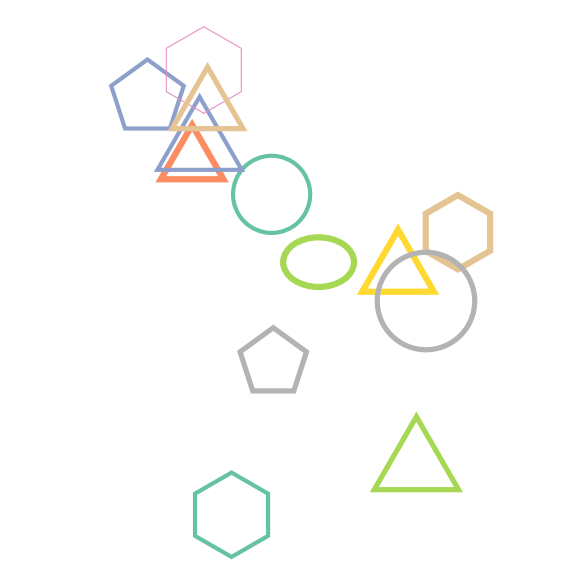[{"shape": "circle", "thickness": 2, "radius": 0.33, "center": [0.47, 0.663]}, {"shape": "hexagon", "thickness": 2, "radius": 0.37, "center": [0.401, 0.108]}, {"shape": "triangle", "thickness": 3, "radius": 0.31, "center": [0.333, 0.72]}, {"shape": "pentagon", "thickness": 2, "radius": 0.33, "center": [0.255, 0.83]}, {"shape": "triangle", "thickness": 2, "radius": 0.42, "center": [0.346, 0.747]}, {"shape": "hexagon", "thickness": 0.5, "radius": 0.37, "center": [0.353, 0.878]}, {"shape": "oval", "thickness": 3, "radius": 0.31, "center": [0.552, 0.545]}, {"shape": "triangle", "thickness": 2.5, "radius": 0.42, "center": [0.721, 0.193]}, {"shape": "triangle", "thickness": 3, "radius": 0.36, "center": [0.689, 0.53]}, {"shape": "hexagon", "thickness": 3, "radius": 0.32, "center": [0.793, 0.597]}, {"shape": "triangle", "thickness": 2.5, "radius": 0.36, "center": [0.359, 0.812]}, {"shape": "circle", "thickness": 2.5, "radius": 0.42, "center": [0.738, 0.478]}, {"shape": "pentagon", "thickness": 2.5, "radius": 0.3, "center": [0.473, 0.371]}]